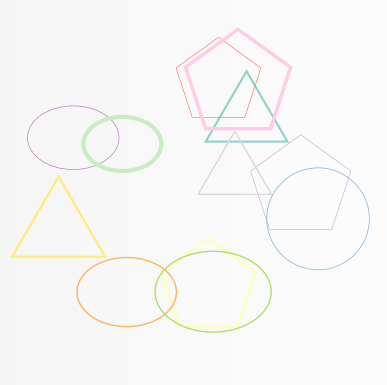[{"shape": "triangle", "thickness": 1.5, "radius": 0.61, "center": [0.636, 0.693]}, {"shape": "pentagon", "thickness": 1.5, "radius": 0.64, "center": [0.538, 0.253]}, {"shape": "pentagon", "thickness": 0.5, "radius": 0.68, "center": [0.776, 0.514]}, {"shape": "pentagon", "thickness": 0.5, "radius": 0.58, "center": [0.564, 0.788]}, {"shape": "circle", "thickness": 0.5, "radius": 0.66, "center": [0.821, 0.432]}, {"shape": "oval", "thickness": 1, "radius": 0.64, "center": [0.327, 0.241]}, {"shape": "oval", "thickness": 1, "radius": 0.75, "center": [0.55, 0.242]}, {"shape": "pentagon", "thickness": 2.5, "radius": 0.71, "center": [0.614, 0.781]}, {"shape": "triangle", "thickness": 1, "radius": 0.55, "center": [0.606, 0.55]}, {"shape": "oval", "thickness": 0.5, "radius": 0.59, "center": [0.189, 0.642]}, {"shape": "oval", "thickness": 3, "radius": 0.5, "center": [0.316, 0.626]}, {"shape": "triangle", "thickness": 1.5, "radius": 0.69, "center": [0.151, 0.403]}]